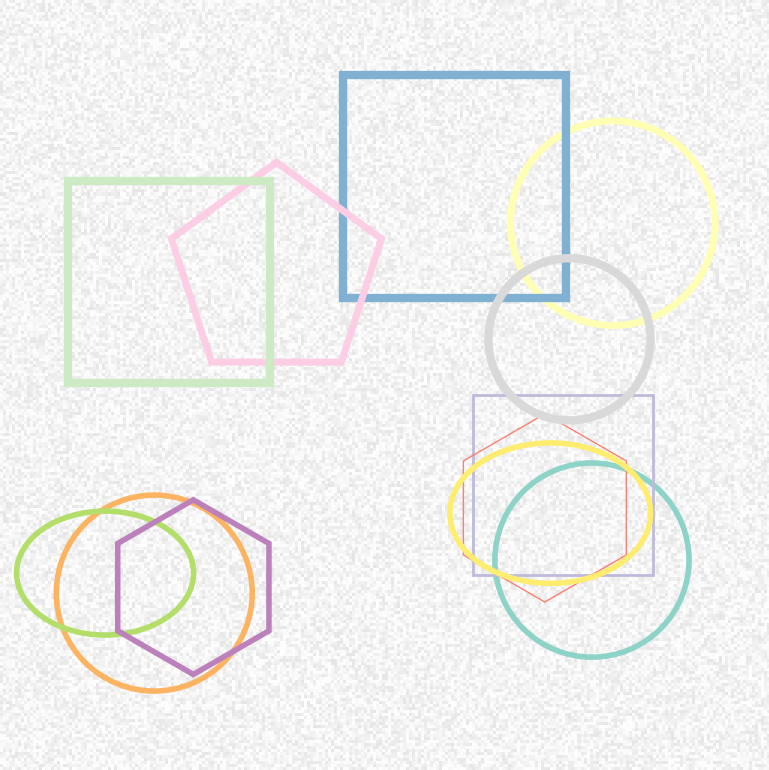[{"shape": "circle", "thickness": 2, "radius": 0.63, "center": [0.769, 0.273]}, {"shape": "circle", "thickness": 2.5, "radius": 0.66, "center": [0.796, 0.71]}, {"shape": "square", "thickness": 1, "radius": 0.58, "center": [0.731, 0.37]}, {"shape": "hexagon", "thickness": 0.5, "radius": 0.61, "center": [0.708, 0.34]}, {"shape": "square", "thickness": 3, "radius": 0.72, "center": [0.59, 0.757]}, {"shape": "circle", "thickness": 2, "radius": 0.64, "center": [0.2, 0.23]}, {"shape": "oval", "thickness": 2, "radius": 0.57, "center": [0.136, 0.256]}, {"shape": "pentagon", "thickness": 2.5, "radius": 0.72, "center": [0.359, 0.646]}, {"shape": "circle", "thickness": 3, "radius": 0.53, "center": [0.74, 0.559]}, {"shape": "hexagon", "thickness": 2, "radius": 0.57, "center": [0.251, 0.237]}, {"shape": "square", "thickness": 3, "radius": 0.66, "center": [0.219, 0.634]}, {"shape": "oval", "thickness": 2, "radius": 0.65, "center": [0.715, 0.334]}]